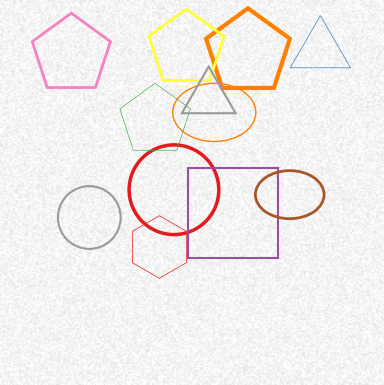[{"shape": "circle", "thickness": 2.5, "radius": 0.58, "center": [0.452, 0.507]}, {"shape": "hexagon", "thickness": 0.5, "radius": 0.41, "center": [0.414, 0.358]}, {"shape": "triangle", "thickness": 0.5, "radius": 0.45, "center": [0.832, 0.869]}, {"shape": "pentagon", "thickness": 0.5, "radius": 0.48, "center": [0.403, 0.688]}, {"shape": "square", "thickness": 1.5, "radius": 0.59, "center": [0.606, 0.447]}, {"shape": "oval", "thickness": 1, "radius": 0.54, "center": [0.557, 0.708]}, {"shape": "pentagon", "thickness": 3, "radius": 0.57, "center": [0.644, 0.864]}, {"shape": "pentagon", "thickness": 2, "radius": 0.51, "center": [0.484, 0.874]}, {"shape": "oval", "thickness": 2, "radius": 0.45, "center": [0.753, 0.494]}, {"shape": "pentagon", "thickness": 2, "radius": 0.53, "center": [0.185, 0.859]}, {"shape": "circle", "thickness": 1.5, "radius": 0.41, "center": [0.232, 0.435]}, {"shape": "triangle", "thickness": 1.5, "radius": 0.4, "center": [0.542, 0.746]}]